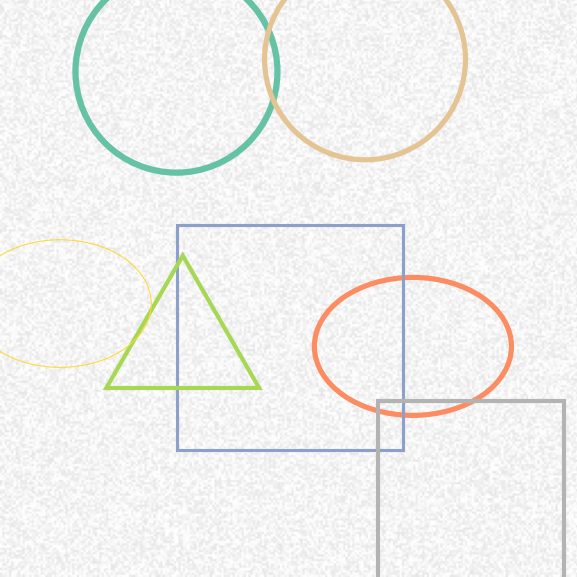[{"shape": "circle", "thickness": 3, "radius": 0.87, "center": [0.306, 0.875]}, {"shape": "oval", "thickness": 2.5, "radius": 0.85, "center": [0.715, 0.399]}, {"shape": "square", "thickness": 1.5, "radius": 0.98, "center": [0.502, 0.415]}, {"shape": "triangle", "thickness": 2, "radius": 0.76, "center": [0.316, 0.404]}, {"shape": "oval", "thickness": 0.5, "radius": 0.79, "center": [0.104, 0.473]}, {"shape": "circle", "thickness": 2.5, "radius": 0.87, "center": [0.632, 0.896]}, {"shape": "square", "thickness": 2, "radius": 0.81, "center": [0.815, 0.143]}]